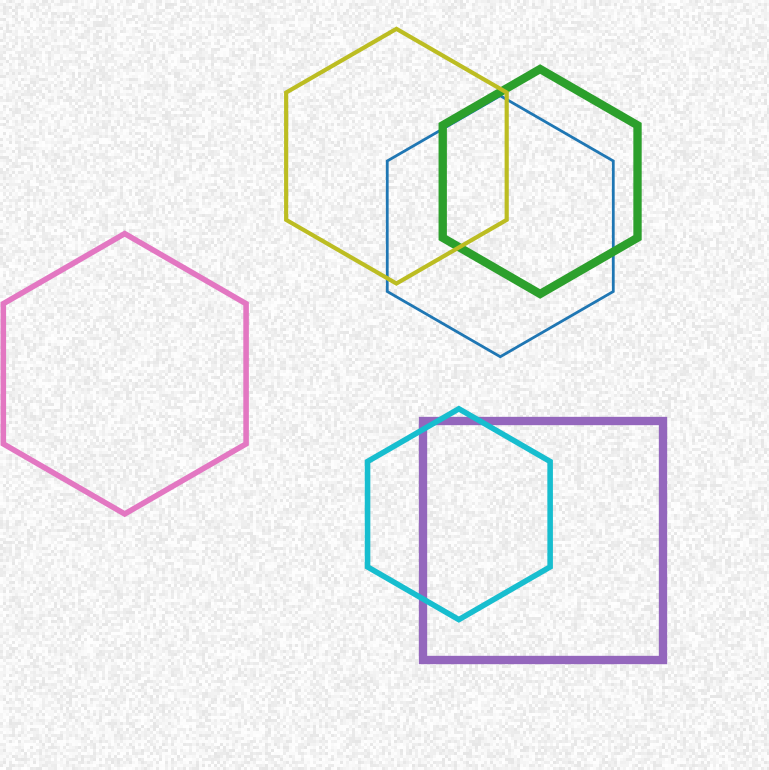[{"shape": "hexagon", "thickness": 1, "radius": 0.85, "center": [0.65, 0.706]}, {"shape": "hexagon", "thickness": 3, "radius": 0.73, "center": [0.701, 0.764]}, {"shape": "square", "thickness": 3, "radius": 0.78, "center": [0.705, 0.298]}, {"shape": "hexagon", "thickness": 2, "radius": 0.91, "center": [0.162, 0.515]}, {"shape": "hexagon", "thickness": 1.5, "radius": 0.83, "center": [0.515, 0.797]}, {"shape": "hexagon", "thickness": 2, "radius": 0.68, "center": [0.596, 0.332]}]